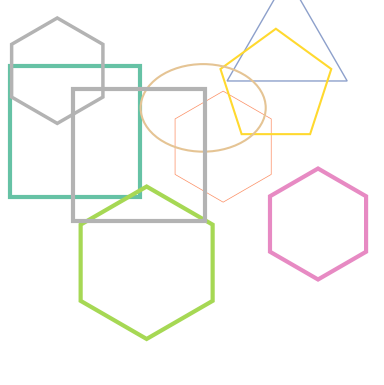[{"shape": "square", "thickness": 3, "radius": 0.85, "center": [0.195, 0.659]}, {"shape": "hexagon", "thickness": 0.5, "radius": 0.72, "center": [0.58, 0.619]}, {"shape": "triangle", "thickness": 1, "radius": 0.9, "center": [0.746, 0.88]}, {"shape": "hexagon", "thickness": 3, "radius": 0.72, "center": [0.826, 0.418]}, {"shape": "hexagon", "thickness": 3, "radius": 0.99, "center": [0.381, 0.318]}, {"shape": "pentagon", "thickness": 1.5, "radius": 0.76, "center": [0.717, 0.774]}, {"shape": "oval", "thickness": 1.5, "radius": 0.81, "center": [0.528, 0.72]}, {"shape": "hexagon", "thickness": 2.5, "radius": 0.68, "center": [0.149, 0.816]}, {"shape": "square", "thickness": 3, "radius": 0.86, "center": [0.361, 0.597]}]